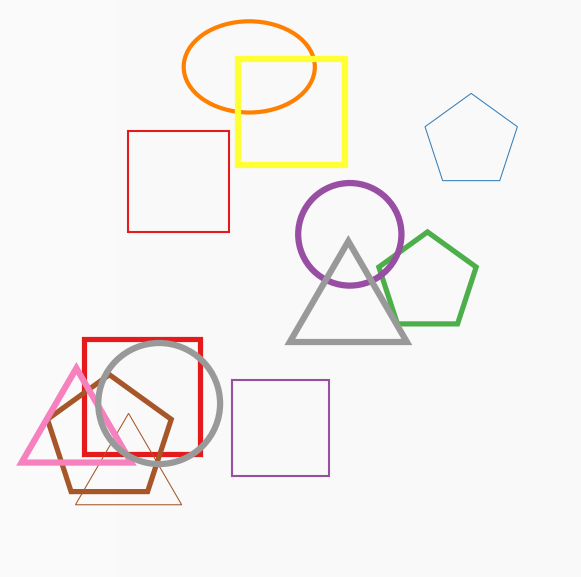[{"shape": "square", "thickness": 1, "radius": 0.44, "center": [0.307, 0.685]}, {"shape": "square", "thickness": 2.5, "radius": 0.5, "center": [0.244, 0.313]}, {"shape": "pentagon", "thickness": 0.5, "radius": 0.42, "center": [0.811, 0.754]}, {"shape": "pentagon", "thickness": 2.5, "radius": 0.44, "center": [0.735, 0.509]}, {"shape": "circle", "thickness": 3, "radius": 0.44, "center": [0.602, 0.593]}, {"shape": "square", "thickness": 1, "radius": 0.41, "center": [0.483, 0.259]}, {"shape": "oval", "thickness": 2, "radius": 0.56, "center": [0.429, 0.883]}, {"shape": "square", "thickness": 3, "radius": 0.46, "center": [0.502, 0.806]}, {"shape": "triangle", "thickness": 0.5, "radius": 0.53, "center": [0.221, 0.178]}, {"shape": "pentagon", "thickness": 2.5, "radius": 0.56, "center": [0.188, 0.238]}, {"shape": "triangle", "thickness": 3, "radius": 0.54, "center": [0.131, 0.253]}, {"shape": "circle", "thickness": 3, "radius": 0.52, "center": [0.274, 0.3]}, {"shape": "triangle", "thickness": 3, "radius": 0.58, "center": [0.599, 0.465]}]